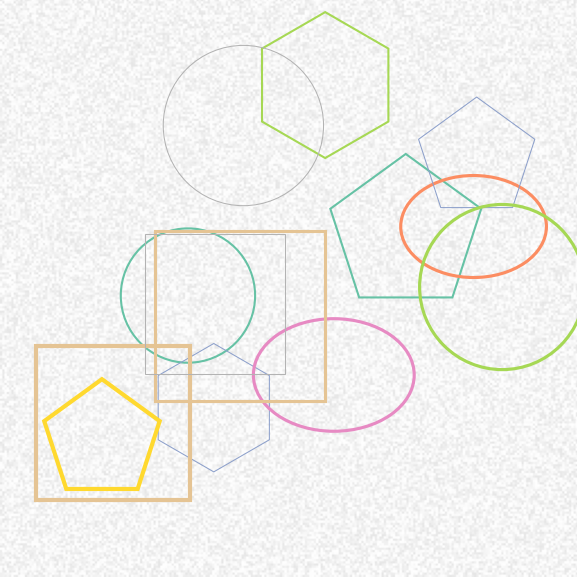[{"shape": "circle", "thickness": 1, "radius": 0.58, "center": [0.325, 0.487]}, {"shape": "pentagon", "thickness": 1, "radius": 0.69, "center": [0.703, 0.595]}, {"shape": "oval", "thickness": 1.5, "radius": 0.63, "center": [0.82, 0.607]}, {"shape": "pentagon", "thickness": 0.5, "radius": 0.53, "center": [0.825, 0.725]}, {"shape": "hexagon", "thickness": 0.5, "radius": 0.56, "center": [0.37, 0.293]}, {"shape": "oval", "thickness": 1.5, "radius": 0.7, "center": [0.578, 0.35]}, {"shape": "circle", "thickness": 1.5, "radius": 0.72, "center": [0.87, 0.502]}, {"shape": "hexagon", "thickness": 1, "radius": 0.63, "center": [0.563, 0.852]}, {"shape": "pentagon", "thickness": 2, "radius": 0.53, "center": [0.177, 0.237]}, {"shape": "square", "thickness": 2, "radius": 0.66, "center": [0.196, 0.266]}, {"shape": "square", "thickness": 1.5, "radius": 0.74, "center": [0.415, 0.452]}, {"shape": "circle", "thickness": 0.5, "radius": 0.69, "center": [0.421, 0.782]}, {"shape": "square", "thickness": 0.5, "radius": 0.61, "center": [0.372, 0.473]}]